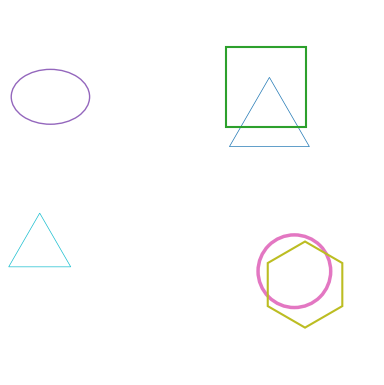[{"shape": "triangle", "thickness": 0.5, "radius": 0.6, "center": [0.7, 0.679]}, {"shape": "square", "thickness": 1.5, "radius": 0.52, "center": [0.692, 0.773]}, {"shape": "oval", "thickness": 1, "radius": 0.51, "center": [0.131, 0.749]}, {"shape": "circle", "thickness": 2.5, "radius": 0.47, "center": [0.765, 0.296]}, {"shape": "hexagon", "thickness": 1.5, "radius": 0.56, "center": [0.792, 0.261]}, {"shape": "triangle", "thickness": 0.5, "radius": 0.46, "center": [0.103, 0.353]}]